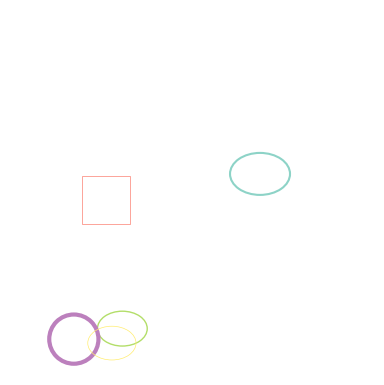[{"shape": "oval", "thickness": 1.5, "radius": 0.39, "center": [0.675, 0.548]}, {"shape": "square", "thickness": 0.5, "radius": 0.31, "center": [0.275, 0.48]}, {"shape": "oval", "thickness": 1, "radius": 0.32, "center": [0.318, 0.146]}, {"shape": "circle", "thickness": 3, "radius": 0.32, "center": [0.192, 0.119]}, {"shape": "oval", "thickness": 0.5, "radius": 0.31, "center": [0.291, 0.109]}]